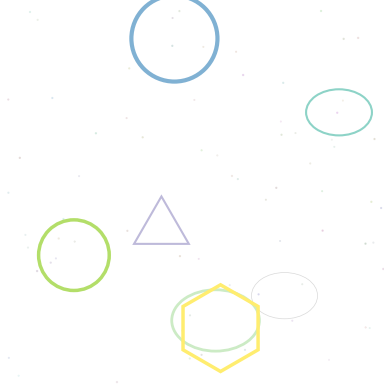[{"shape": "oval", "thickness": 1.5, "radius": 0.43, "center": [0.881, 0.708]}, {"shape": "triangle", "thickness": 1.5, "radius": 0.41, "center": [0.419, 0.408]}, {"shape": "circle", "thickness": 3, "radius": 0.56, "center": [0.453, 0.9]}, {"shape": "circle", "thickness": 2.5, "radius": 0.46, "center": [0.192, 0.337]}, {"shape": "oval", "thickness": 0.5, "radius": 0.43, "center": [0.739, 0.232]}, {"shape": "oval", "thickness": 2, "radius": 0.57, "center": [0.56, 0.168]}, {"shape": "hexagon", "thickness": 2.5, "radius": 0.56, "center": [0.573, 0.148]}]